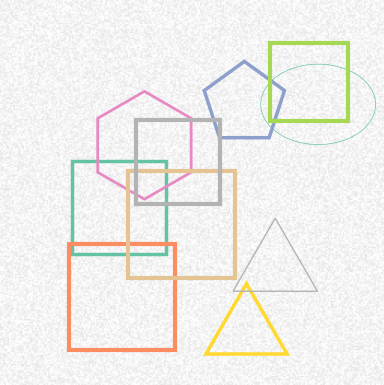[{"shape": "oval", "thickness": 0.5, "radius": 0.75, "center": [0.826, 0.729]}, {"shape": "square", "thickness": 2.5, "radius": 0.61, "center": [0.309, 0.46]}, {"shape": "square", "thickness": 3, "radius": 0.69, "center": [0.318, 0.228]}, {"shape": "pentagon", "thickness": 2.5, "radius": 0.55, "center": [0.635, 0.731]}, {"shape": "hexagon", "thickness": 2, "radius": 0.7, "center": [0.375, 0.623]}, {"shape": "square", "thickness": 3, "radius": 0.51, "center": [0.803, 0.786]}, {"shape": "triangle", "thickness": 2.5, "radius": 0.61, "center": [0.64, 0.141]}, {"shape": "square", "thickness": 3, "radius": 0.69, "center": [0.471, 0.417]}, {"shape": "triangle", "thickness": 1, "radius": 0.63, "center": [0.715, 0.307]}, {"shape": "square", "thickness": 3, "radius": 0.55, "center": [0.462, 0.579]}]